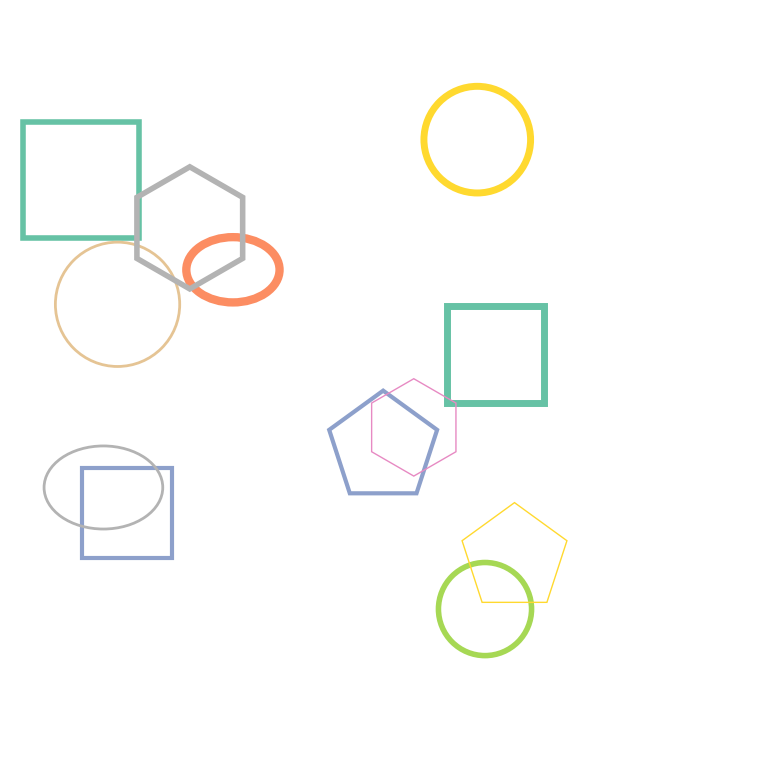[{"shape": "square", "thickness": 2, "radius": 0.38, "center": [0.106, 0.766]}, {"shape": "square", "thickness": 2.5, "radius": 0.32, "center": [0.643, 0.539]}, {"shape": "oval", "thickness": 3, "radius": 0.3, "center": [0.303, 0.65]}, {"shape": "pentagon", "thickness": 1.5, "radius": 0.37, "center": [0.498, 0.419]}, {"shape": "square", "thickness": 1.5, "radius": 0.29, "center": [0.165, 0.334]}, {"shape": "hexagon", "thickness": 0.5, "radius": 0.32, "center": [0.537, 0.445]}, {"shape": "circle", "thickness": 2, "radius": 0.3, "center": [0.63, 0.209]}, {"shape": "pentagon", "thickness": 0.5, "radius": 0.36, "center": [0.668, 0.276]}, {"shape": "circle", "thickness": 2.5, "radius": 0.35, "center": [0.62, 0.819]}, {"shape": "circle", "thickness": 1, "radius": 0.4, "center": [0.153, 0.605]}, {"shape": "oval", "thickness": 1, "radius": 0.39, "center": [0.134, 0.367]}, {"shape": "hexagon", "thickness": 2, "radius": 0.4, "center": [0.246, 0.704]}]